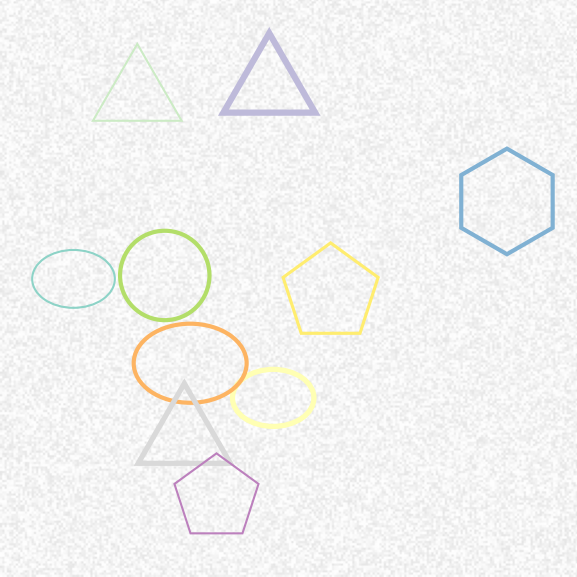[{"shape": "oval", "thickness": 1, "radius": 0.36, "center": [0.127, 0.516]}, {"shape": "oval", "thickness": 2.5, "radius": 0.35, "center": [0.473, 0.31]}, {"shape": "triangle", "thickness": 3, "radius": 0.46, "center": [0.466, 0.85]}, {"shape": "hexagon", "thickness": 2, "radius": 0.46, "center": [0.878, 0.65]}, {"shape": "oval", "thickness": 2, "radius": 0.49, "center": [0.329, 0.37]}, {"shape": "circle", "thickness": 2, "radius": 0.39, "center": [0.285, 0.522]}, {"shape": "triangle", "thickness": 2.5, "radius": 0.46, "center": [0.319, 0.243]}, {"shape": "pentagon", "thickness": 1, "radius": 0.38, "center": [0.375, 0.138]}, {"shape": "triangle", "thickness": 1, "radius": 0.44, "center": [0.238, 0.834]}, {"shape": "pentagon", "thickness": 1.5, "radius": 0.43, "center": [0.572, 0.492]}]